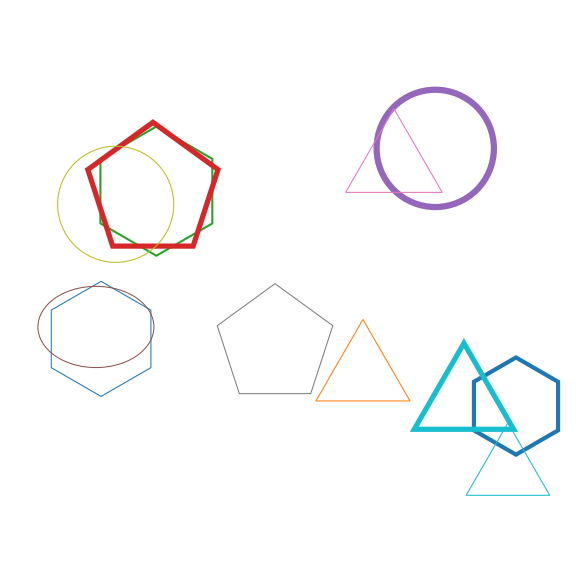[{"shape": "hexagon", "thickness": 2, "radius": 0.42, "center": [0.893, 0.296]}, {"shape": "hexagon", "thickness": 0.5, "radius": 0.5, "center": [0.175, 0.412]}, {"shape": "triangle", "thickness": 0.5, "radius": 0.47, "center": [0.628, 0.352]}, {"shape": "hexagon", "thickness": 1, "radius": 0.56, "center": [0.271, 0.668]}, {"shape": "pentagon", "thickness": 2.5, "radius": 0.59, "center": [0.265, 0.669]}, {"shape": "circle", "thickness": 3, "radius": 0.51, "center": [0.754, 0.742]}, {"shape": "oval", "thickness": 0.5, "radius": 0.5, "center": [0.166, 0.433]}, {"shape": "triangle", "thickness": 0.5, "radius": 0.48, "center": [0.682, 0.714]}, {"shape": "pentagon", "thickness": 0.5, "radius": 0.53, "center": [0.476, 0.403]}, {"shape": "circle", "thickness": 0.5, "radius": 0.5, "center": [0.2, 0.645]}, {"shape": "triangle", "thickness": 0.5, "radius": 0.42, "center": [0.88, 0.183]}, {"shape": "triangle", "thickness": 2.5, "radius": 0.5, "center": [0.803, 0.305]}]